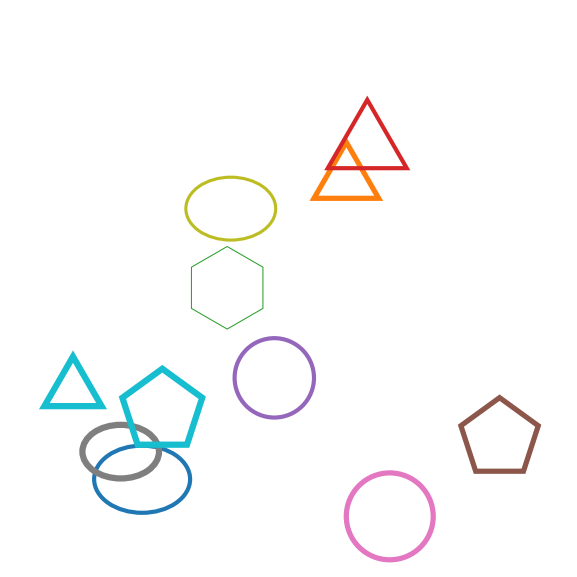[{"shape": "oval", "thickness": 2, "radius": 0.42, "center": [0.246, 0.169]}, {"shape": "triangle", "thickness": 2.5, "radius": 0.32, "center": [0.6, 0.688]}, {"shape": "hexagon", "thickness": 0.5, "radius": 0.36, "center": [0.393, 0.501]}, {"shape": "triangle", "thickness": 2, "radius": 0.39, "center": [0.636, 0.747]}, {"shape": "circle", "thickness": 2, "radius": 0.34, "center": [0.475, 0.345]}, {"shape": "pentagon", "thickness": 2.5, "radius": 0.35, "center": [0.865, 0.24]}, {"shape": "circle", "thickness": 2.5, "radius": 0.38, "center": [0.675, 0.105]}, {"shape": "oval", "thickness": 3, "radius": 0.33, "center": [0.209, 0.217]}, {"shape": "oval", "thickness": 1.5, "radius": 0.39, "center": [0.4, 0.638]}, {"shape": "triangle", "thickness": 3, "radius": 0.29, "center": [0.126, 0.324]}, {"shape": "pentagon", "thickness": 3, "radius": 0.36, "center": [0.281, 0.288]}]